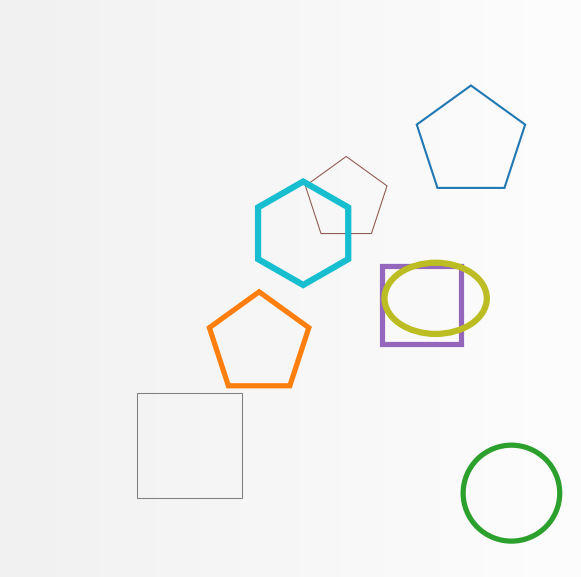[{"shape": "pentagon", "thickness": 1, "radius": 0.49, "center": [0.81, 0.753]}, {"shape": "pentagon", "thickness": 2.5, "radius": 0.45, "center": [0.446, 0.404]}, {"shape": "circle", "thickness": 2.5, "radius": 0.42, "center": [0.88, 0.145]}, {"shape": "square", "thickness": 2.5, "radius": 0.34, "center": [0.725, 0.471]}, {"shape": "pentagon", "thickness": 0.5, "radius": 0.37, "center": [0.596, 0.654]}, {"shape": "square", "thickness": 0.5, "radius": 0.45, "center": [0.326, 0.227]}, {"shape": "oval", "thickness": 3, "radius": 0.44, "center": [0.75, 0.483]}, {"shape": "hexagon", "thickness": 3, "radius": 0.45, "center": [0.522, 0.595]}]